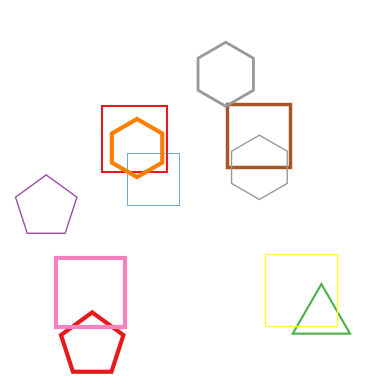[{"shape": "pentagon", "thickness": 3, "radius": 0.43, "center": [0.239, 0.103]}, {"shape": "square", "thickness": 1.5, "radius": 0.43, "center": [0.349, 0.639]}, {"shape": "square", "thickness": 0.5, "radius": 0.34, "center": [0.397, 0.535]}, {"shape": "triangle", "thickness": 1.5, "radius": 0.43, "center": [0.835, 0.176]}, {"shape": "pentagon", "thickness": 1, "radius": 0.42, "center": [0.12, 0.462]}, {"shape": "hexagon", "thickness": 3, "radius": 0.38, "center": [0.356, 0.615]}, {"shape": "square", "thickness": 1, "radius": 0.47, "center": [0.781, 0.247]}, {"shape": "square", "thickness": 2.5, "radius": 0.41, "center": [0.672, 0.649]}, {"shape": "square", "thickness": 3, "radius": 0.45, "center": [0.234, 0.24]}, {"shape": "hexagon", "thickness": 2, "radius": 0.42, "center": [0.586, 0.807]}, {"shape": "hexagon", "thickness": 1, "radius": 0.42, "center": [0.674, 0.565]}]